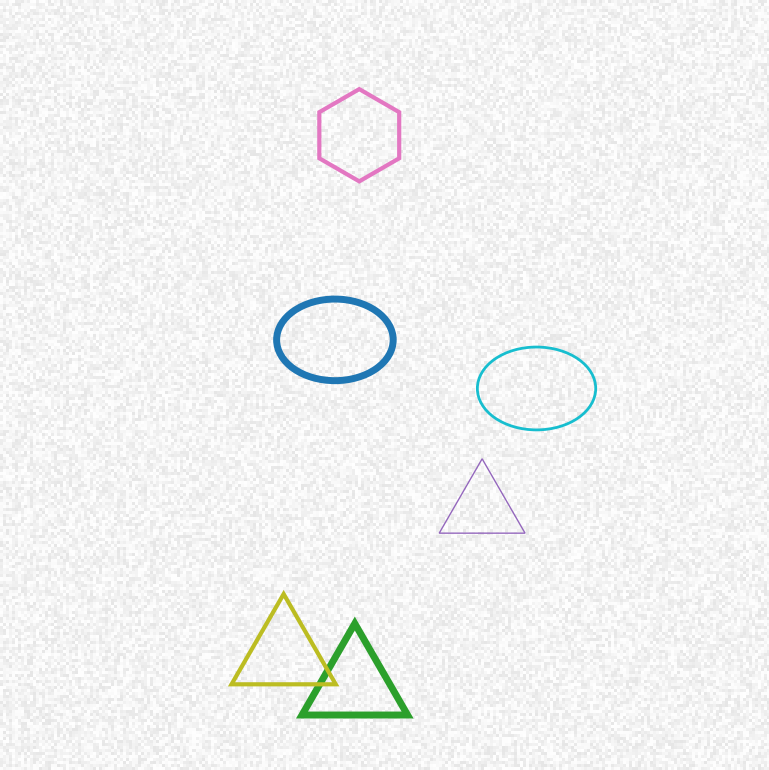[{"shape": "oval", "thickness": 2.5, "radius": 0.38, "center": [0.435, 0.559]}, {"shape": "triangle", "thickness": 2.5, "radius": 0.4, "center": [0.461, 0.111]}, {"shape": "triangle", "thickness": 0.5, "radius": 0.32, "center": [0.626, 0.34]}, {"shape": "hexagon", "thickness": 1.5, "radius": 0.3, "center": [0.467, 0.824]}, {"shape": "triangle", "thickness": 1.5, "radius": 0.39, "center": [0.368, 0.15]}, {"shape": "oval", "thickness": 1, "radius": 0.38, "center": [0.697, 0.495]}]